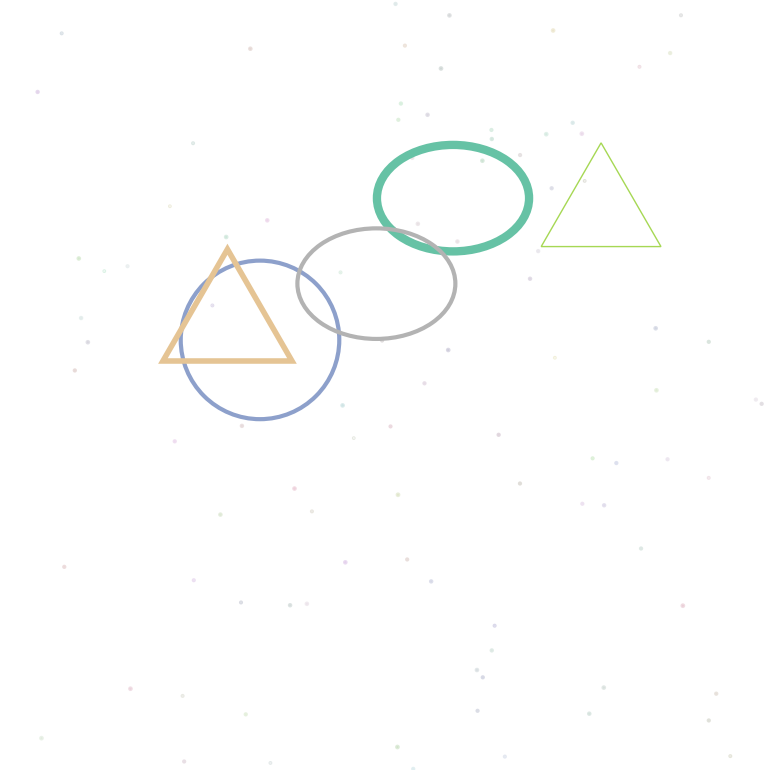[{"shape": "oval", "thickness": 3, "radius": 0.49, "center": [0.588, 0.743]}, {"shape": "circle", "thickness": 1.5, "radius": 0.51, "center": [0.338, 0.559]}, {"shape": "triangle", "thickness": 0.5, "radius": 0.45, "center": [0.781, 0.725]}, {"shape": "triangle", "thickness": 2, "radius": 0.48, "center": [0.295, 0.58]}, {"shape": "oval", "thickness": 1.5, "radius": 0.51, "center": [0.489, 0.632]}]